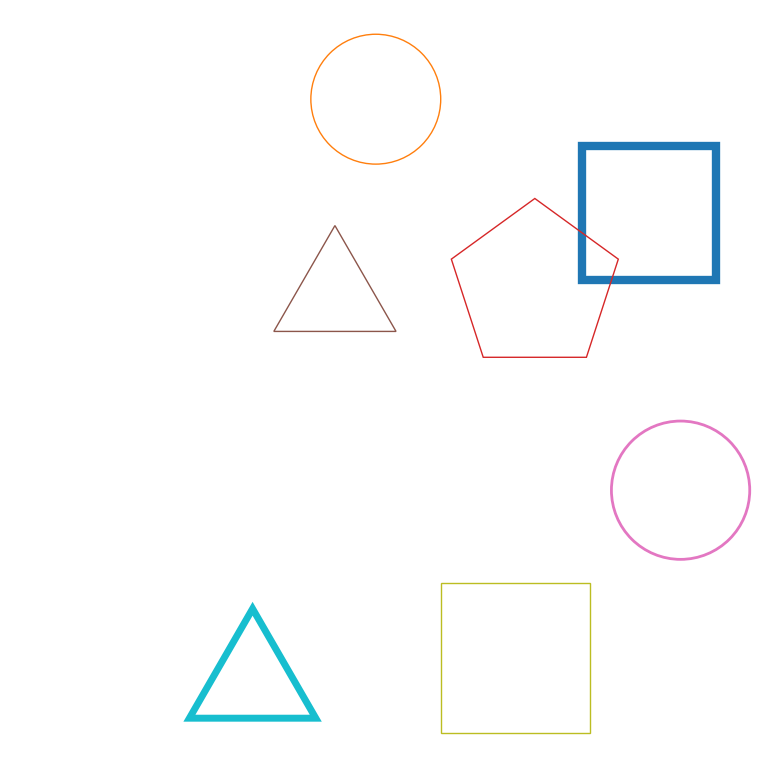[{"shape": "square", "thickness": 3, "radius": 0.43, "center": [0.843, 0.723]}, {"shape": "circle", "thickness": 0.5, "radius": 0.42, "center": [0.488, 0.871]}, {"shape": "pentagon", "thickness": 0.5, "radius": 0.57, "center": [0.695, 0.628]}, {"shape": "triangle", "thickness": 0.5, "radius": 0.46, "center": [0.435, 0.615]}, {"shape": "circle", "thickness": 1, "radius": 0.45, "center": [0.884, 0.363]}, {"shape": "square", "thickness": 0.5, "radius": 0.48, "center": [0.67, 0.145]}, {"shape": "triangle", "thickness": 2.5, "radius": 0.47, "center": [0.328, 0.115]}]